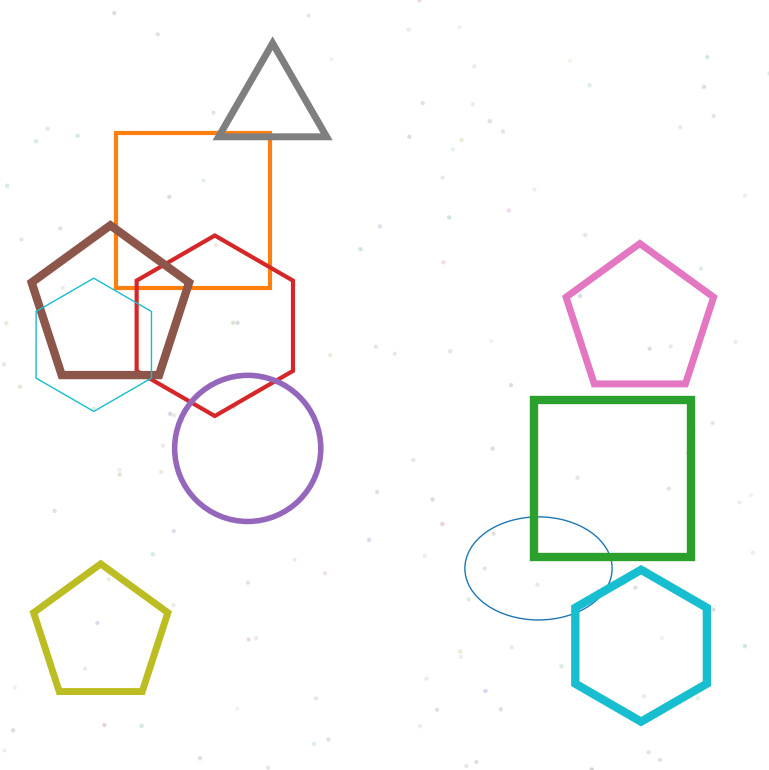[{"shape": "oval", "thickness": 0.5, "radius": 0.48, "center": [0.699, 0.262]}, {"shape": "square", "thickness": 1.5, "radius": 0.5, "center": [0.25, 0.727]}, {"shape": "square", "thickness": 3, "radius": 0.51, "center": [0.796, 0.379]}, {"shape": "hexagon", "thickness": 1.5, "radius": 0.59, "center": [0.279, 0.577]}, {"shape": "circle", "thickness": 2, "radius": 0.47, "center": [0.322, 0.418]}, {"shape": "pentagon", "thickness": 3, "radius": 0.54, "center": [0.143, 0.6]}, {"shape": "pentagon", "thickness": 2.5, "radius": 0.5, "center": [0.831, 0.583]}, {"shape": "triangle", "thickness": 2.5, "radius": 0.41, "center": [0.354, 0.863]}, {"shape": "pentagon", "thickness": 2.5, "radius": 0.46, "center": [0.131, 0.176]}, {"shape": "hexagon", "thickness": 3, "radius": 0.49, "center": [0.833, 0.161]}, {"shape": "hexagon", "thickness": 0.5, "radius": 0.43, "center": [0.122, 0.552]}]